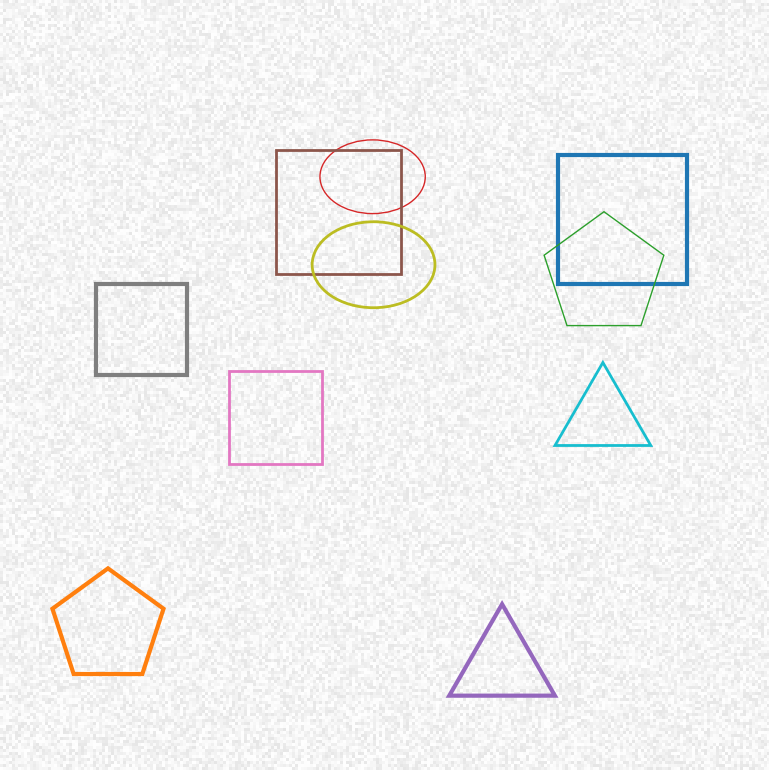[{"shape": "square", "thickness": 1.5, "radius": 0.42, "center": [0.808, 0.715]}, {"shape": "pentagon", "thickness": 1.5, "radius": 0.38, "center": [0.14, 0.186]}, {"shape": "pentagon", "thickness": 0.5, "radius": 0.41, "center": [0.784, 0.643]}, {"shape": "oval", "thickness": 0.5, "radius": 0.34, "center": [0.484, 0.77]}, {"shape": "triangle", "thickness": 1.5, "radius": 0.4, "center": [0.652, 0.136]}, {"shape": "square", "thickness": 1, "radius": 0.4, "center": [0.439, 0.725]}, {"shape": "square", "thickness": 1, "radius": 0.3, "center": [0.357, 0.457]}, {"shape": "square", "thickness": 1.5, "radius": 0.29, "center": [0.184, 0.572]}, {"shape": "oval", "thickness": 1, "radius": 0.4, "center": [0.485, 0.656]}, {"shape": "triangle", "thickness": 1, "radius": 0.36, "center": [0.783, 0.457]}]